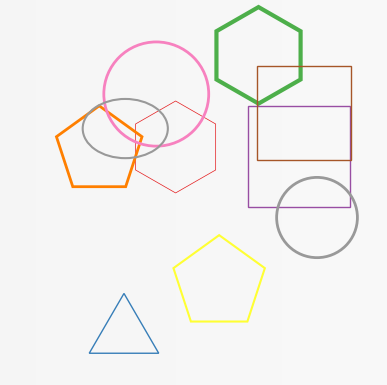[{"shape": "hexagon", "thickness": 0.5, "radius": 0.6, "center": [0.453, 0.618]}, {"shape": "triangle", "thickness": 1, "radius": 0.52, "center": [0.32, 0.134]}, {"shape": "hexagon", "thickness": 3, "radius": 0.63, "center": [0.667, 0.856]}, {"shape": "square", "thickness": 1, "radius": 0.66, "center": [0.771, 0.593]}, {"shape": "pentagon", "thickness": 2, "radius": 0.58, "center": [0.256, 0.609]}, {"shape": "pentagon", "thickness": 1.5, "radius": 0.62, "center": [0.566, 0.265]}, {"shape": "square", "thickness": 1, "radius": 0.61, "center": [0.785, 0.708]}, {"shape": "circle", "thickness": 2, "radius": 0.68, "center": [0.403, 0.756]}, {"shape": "circle", "thickness": 2, "radius": 0.52, "center": [0.818, 0.435]}, {"shape": "oval", "thickness": 1.5, "radius": 0.55, "center": [0.323, 0.666]}]